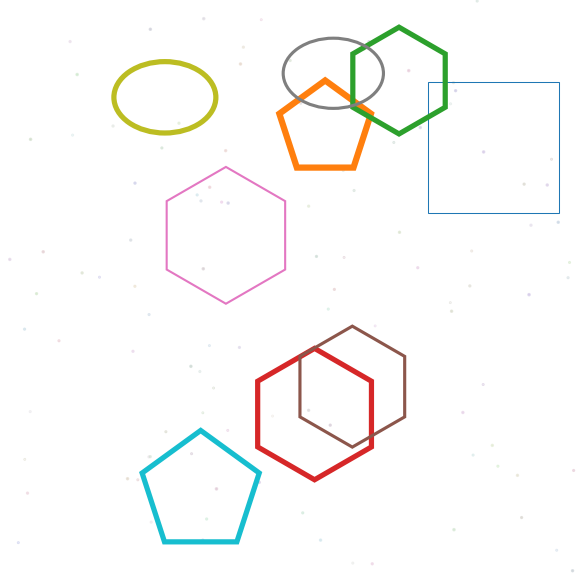[{"shape": "square", "thickness": 0.5, "radius": 0.57, "center": [0.854, 0.744]}, {"shape": "pentagon", "thickness": 3, "radius": 0.42, "center": [0.563, 0.776]}, {"shape": "hexagon", "thickness": 2.5, "radius": 0.46, "center": [0.691, 0.86]}, {"shape": "hexagon", "thickness": 2.5, "radius": 0.57, "center": [0.545, 0.282]}, {"shape": "hexagon", "thickness": 1.5, "radius": 0.52, "center": [0.61, 0.33]}, {"shape": "hexagon", "thickness": 1, "radius": 0.59, "center": [0.391, 0.592]}, {"shape": "oval", "thickness": 1.5, "radius": 0.43, "center": [0.577, 0.872]}, {"shape": "oval", "thickness": 2.5, "radius": 0.44, "center": [0.286, 0.831]}, {"shape": "pentagon", "thickness": 2.5, "radius": 0.53, "center": [0.347, 0.147]}]